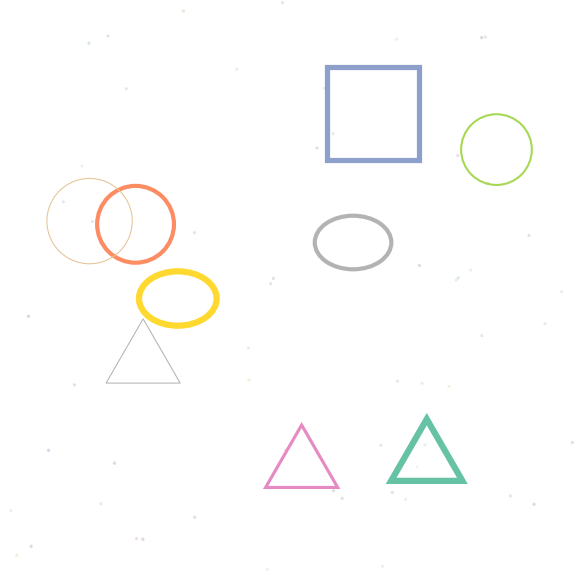[{"shape": "triangle", "thickness": 3, "radius": 0.36, "center": [0.739, 0.202]}, {"shape": "circle", "thickness": 2, "radius": 0.33, "center": [0.235, 0.611]}, {"shape": "square", "thickness": 2.5, "radius": 0.4, "center": [0.646, 0.803]}, {"shape": "triangle", "thickness": 1.5, "radius": 0.36, "center": [0.522, 0.191]}, {"shape": "circle", "thickness": 1, "radius": 0.31, "center": [0.86, 0.74]}, {"shape": "oval", "thickness": 3, "radius": 0.34, "center": [0.308, 0.482]}, {"shape": "circle", "thickness": 0.5, "radius": 0.37, "center": [0.155, 0.616]}, {"shape": "triangle", "thickness": 0.5, "radius": 0.37, "center": [0.248, 0.373]}, {"shape": "oval", "thickness": 2, "radius": 0.33, "center": [0.611, 0.579]}]